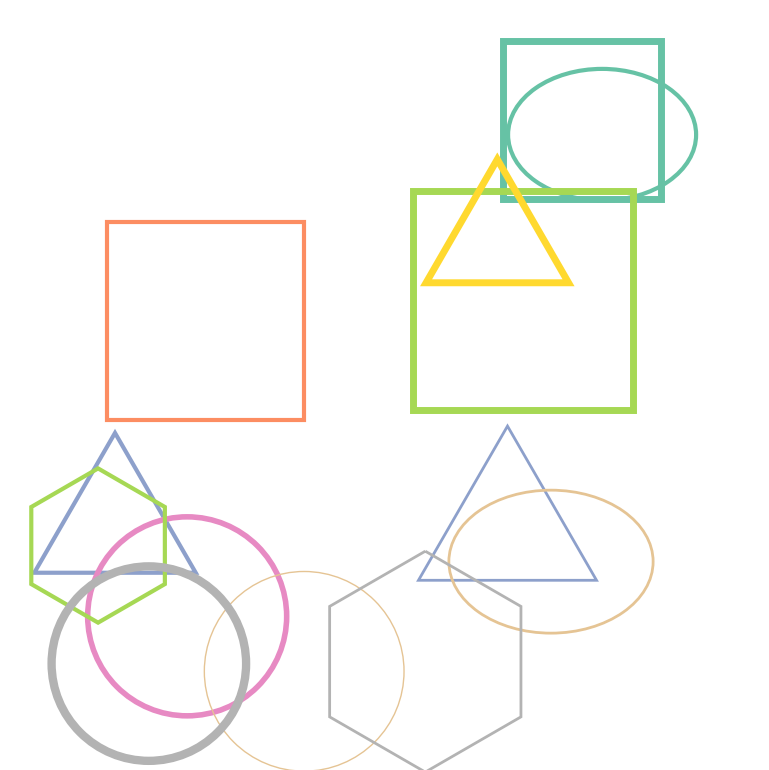[{"shape": "square", "thickness": 2.5, "radius": 0.51, "center": [0.755, 0.845]}, {"shape": "oval", "thickness": 1.5, "radius": 0.61, "center": [0.782, 0.825]}, {"shape": "square", "thickness": 1.5, "radius": 0.64, "center": [0.267, 0.583]}, {"shape": "triangle", "thickness": 1, "radius": 0.67, "center": [0.659, 0.313]}, {"shape": "triangle", "thickness": 1.5, "radius": 0.61, "center": [0.149, 0.317]}, {"shape": "circle", "thickness": 2, "radius": 0.65, "center": [0.243, 0.2]}, {"shape": "hexagon", "thickness": 1.5, "radius": 0.5, "center": [0.127, 0.292]}, {"shape": "square", "thickness": 2.5, "radius": 0.71, "center": [0.679, 0.61]}, {"shape": "triangle", "thickness": 2.5, "radius": 0.53, "center": [0.646, 0.686]}, {"shape": "circle", "thickness": 0.5, "radius": 0.65, "center": [0.395, 0.128]}, {"shape": "oval", "thickness": 1, "radius": 0.66, "center": [0.716, 0.271]}, {"shape": "hexagon", "thickness": 1, "radius": 0.72, "center": [0.552, 0.141]}, {"shape": "circle", "thickness": 3, "radius": 0.63, "center": [0.193, 0.138]}]